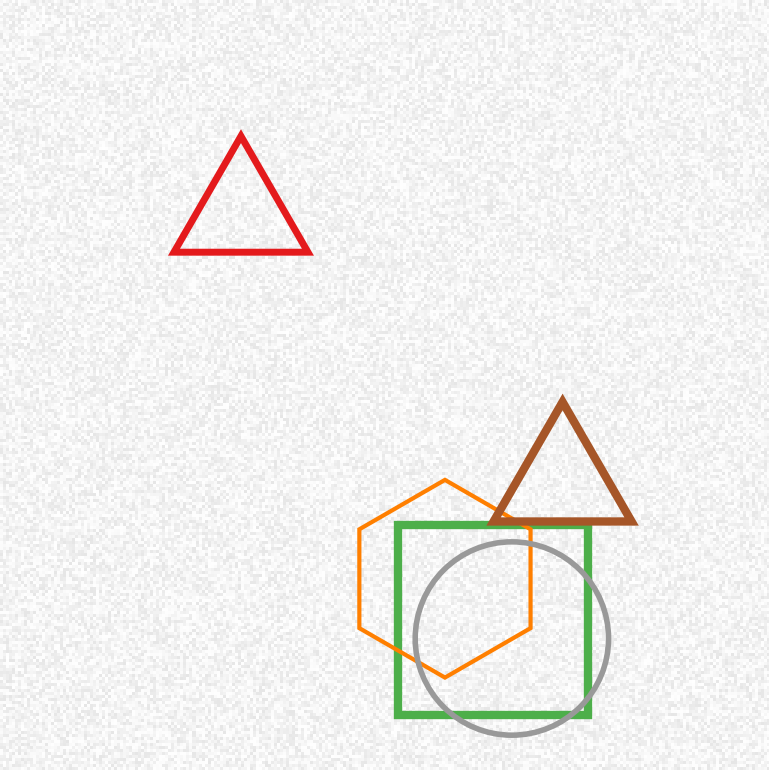[{"shape": "triangle", "thickness": 2.5, "radius": 0.5, "center": [0.313, 0.723]}, {"shape": "square", "thickness": 3, "radius": 0.62, "center": [0.64, 0.194]}, {"shape": "hexagon", "thickness": 1.5, "radius": 0.64, "center": [0.578, 0.248]}, {"shape": "triangle", "thickness": 3, "radius": 0.52, "center": [0.731, 0.374]}, {"shape": "circle", "thickness": 2, "radius": 0.63, "center": [0.665, 0.171]}]